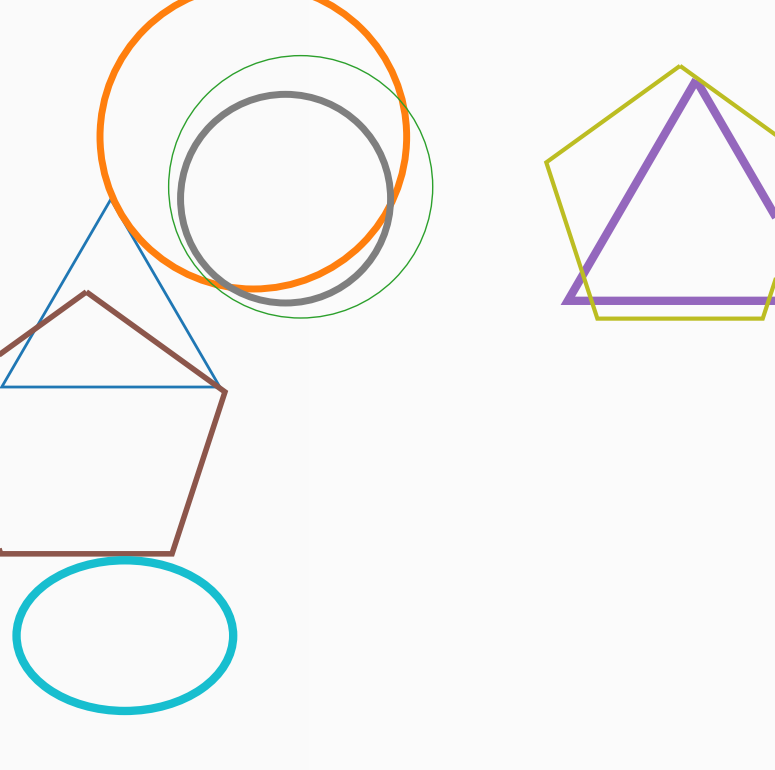[{"shape": "triangle", "thickness": 1, "radius": 0.81, "center": [0.143, 0.579]}, {"shape": "circle", "thickness": 2.5, "radius": 0.99, "center": [0.327, 0.823]}, {"shape": "circle", "thickness": 0.5, "radius": 0.85, "center": [0.388, 0.757]}, {"shape": "triangle", "thickness": 3, "radius": 0.96, "center": [0.898, 0.705]}, {"shape": "pentagon", "thickness": 2, "radius": 0.94, "center": [0.111, 0.433]}, {"shape": "circle", "thickness": 2.5, "radius": 0.68, "center": [0.368, 0.742]}, {"shape": "pentagon", "thickness": 1.5, "radius": 0.91, "center": [0.877, 0.733]}, {"shape": "oval", "thickness": 3, "radius": 0.7, "center": [0.161, 0.174]}]